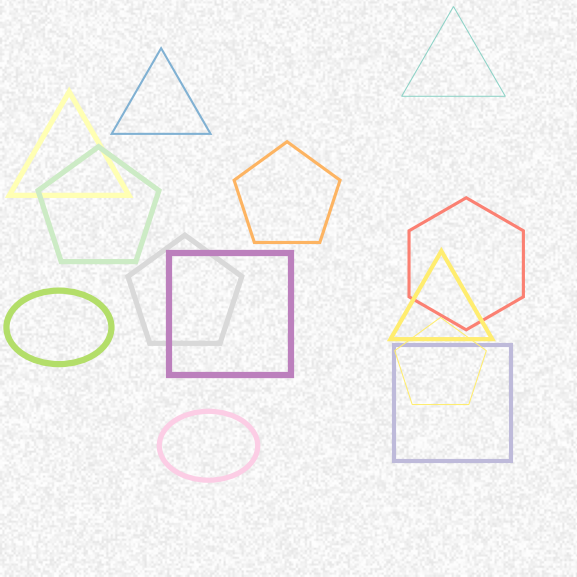[{"shape": "triangle", "thickness": 0.5, "radius": 0.52, "center": [0.785, 0.884]}, {"shape": "triangle", "thickness": 2.5, "radius": 0.6, "center": [0.12, 0.721]}, {"shape": "square", "thickness": 2, "radius": 0.5, "center": [0.784, 0.302]}, {"shape": "hexagon", "thickness": 1.5, "radius": 0.57, "center": [0.807, 0.542]}, {"shape": "triangle", "thickness": 1, "radius": 0.49, "center": [0.279, 0.817]}, {"shape": "pentagon", "thickness": 1.5, "radius": 0.48, "center": [0.497, 0.657]}, {"shape": "oval", "thickness": 3, "radius": 0.45, "center": [0.102, 0.432]}, {"shape": "oval", "thickness": 2.5, "radius": 0.43, "center": [0.361, 0.227]}, {"shape": "pentagon", "thickness": 2.5, "radius": 0.52, "center": [0.32, 0.488]}, {"shape": "square", "thickness": 3, "radius": 0.53, "center": [0.399, 0.456]}, {"shape": "pentagon", "thickness": 2.5, "radius": 0.55, "center": [0.171, 0.635]}, {"shape": "triangle", "thickness": 2, "radius": 0.51, "center": [0.764, 0.463]}, {"shape": "pentagon", "thickness": 0.5, "radius": 0.42, "center": [0.763, 0.366]}]